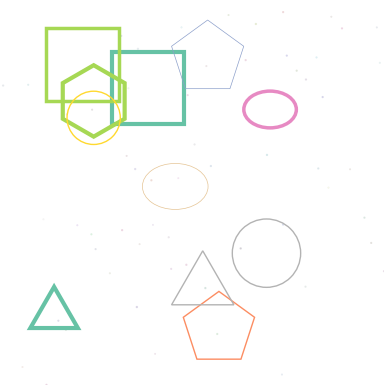[{"shape": "triangle", "thickness": 3, "radius": 0.36, "center": [0.14, 0.184]}, {"shape": "square", "thickness": 3, "radius": 0.47, "center": [0.384, 0.772]}, {"shape": "pentagon", "thickness": 1, "radius": 0.49, "center": [0.569, 0.146]}, {"shape": "pentagon", "thickness": 0.5, "radius": 0.49, "center": [0.539, 0.849]}, {"shape": "oval", "thickness": 2.5, "radius": 0.34, "center": [0.702, 0.716]}, {"shape": "hexagon", "thickness": 3, "radius": 0.46, "center": [0.243, 0.738]}, {"shape": "square", "thickness": 2.5, "radius": 0.47, "center": [0.214, 0.833]}, {"shape": "circle", "thickness": 1, "radius": 0.35, "center": [0.243, 0.694]}, {"shape": "oval", "thickness": 0.5, "radius": 0.43, "center": [0.455, 0.516]}, {"shape": "triangle", "thickness": 1, "radius": 0.47, "center": [0.527, 0.255]}, {"shape": "circle", "thickness": 1, "radius": 0.44, "center": [0.692, 0.342]}]